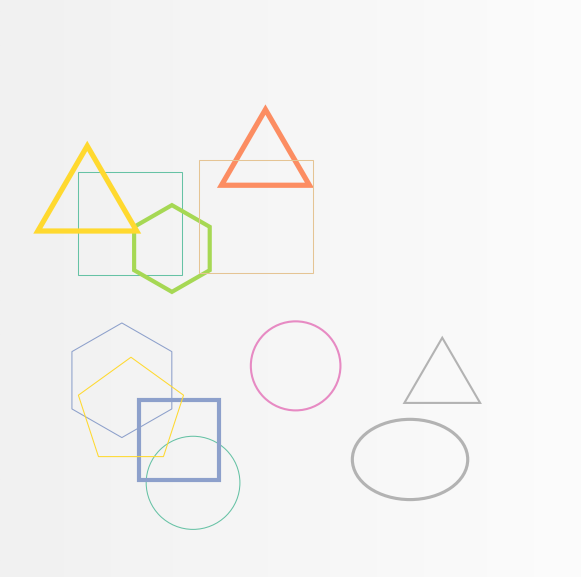[{"shape": "circle", "thickness": 0.5, "radius": 0.4, "center": [0.332, 0.163]}, {"shape": "square", "thickness": 0.5, "radius": 0.45, "center": [0.224, 0.613]}, {"shape": "triangle", "thickness": 2.5, "radius": 0.44, "center": [0.457, 0.722]}, {"shape": "square", "thickness": 2, "radius": 0.35, "center": [0.307, 0.237]}, {"shape": "hexagon", "thickness": 0.5, "radius": 0.5, "center": [0.21, 0.341]}, {"shape": "circle", "thickness": 1, "radius": 0.39, "center": [0.509, 0.366]}, {"shape": "hexagon", "thickness": 2, "radius": 0.38, "center": [0.296, 0.569]}, {"shape": "pentagon", "thickness": 0.5, "radius": 0.48, "center": [0.225, 0.285]}, {"shape": "triangle", "thickness": 2.5, "radius": 0.49, "center": [0.15, 0.648]}, {"shape": "square", "thickness": 0.5, "radius": 0.49, "center": [0.44, 0.624]}, {"shape": "oval", "thickness": 1.5, "radius": 0.5, "center": [0.705, 0.204]}, {"shape": "triangle", "thickness": 1, "radius": 0.38, "center": [0.761, 0.339]}]